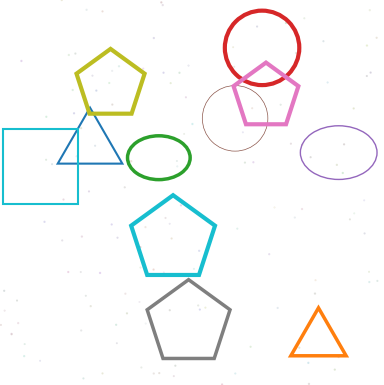[{"shape": "triangle", "thickness": 1.5, "radius": 0.48, "center": [0.234, 0.623]}, {"shape": "triangle", "thickness": 2.5, "radius": 0.41, "center": [0.827, 0.117]}, {"shape": "oval", "thickness": 2.5, "radius": 0.41, "center": [0.413, 0.59]}, {"shape": "circle", "thickness": 3, "radius": 0.48, "center": [0.681, 0.876]}, {"shape": "oval", "thickness": 1, "radius": 0.5, "center": [0.88, 0.604]}, {"shape": "circle", "thickness": 0.5, "radius": 0.43, "center": [0.611, 0.693]}, {"shape": "pentagon", "thickness": 3, "radius": 0.44, "center": [0.691, 0.749]}, {"shape": "pentagon", "thickness": 2.5, "radius": 0.57, "center": [0.49, 0.16]}, {"shape": "pentagon", "thickness": 3, "radius": 0.46, "center": [0.287, 0.78]}, {"shape": "pentagon", "thickness": 3, "radius": 0.57, "center": [0.45, 0.378]}, {"shape": "square", "thickness": 1.5, "radius": 0.49, "center": [0.106, 0.568]}]